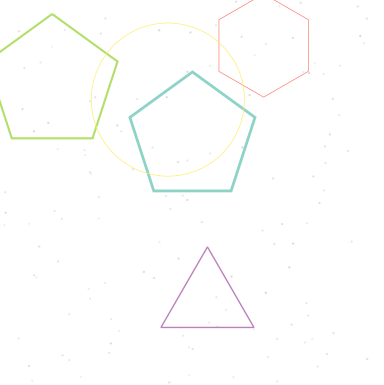[{"shape": "pentagon", "thickness": 2, "radius": 0.85, "center": [0.5, 0.642]}, {"shape": "hexagon", "thickness": 0.5, "radius": 0.67, "center": [0.685, 0.882]}, {"shape": "pentagon", "thickness": 1.5, "radius": 0.89, "center": [0.135, 0.785]}, {"shape": "triangle", "thickness": 1, "radius": 0.7, "center": [0.539, 0.219]}, {"shape": "circle", "thickness": 0.5, "radius": 0.99, "center": [0.436, 0.741]}]